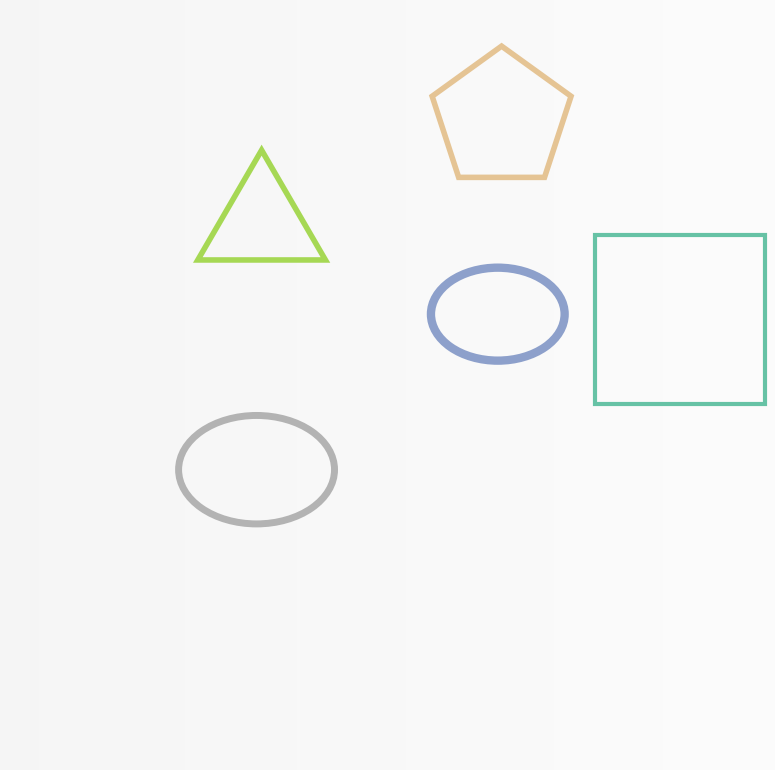[{"shape": "square", "thickness": 1.5, "radius": 0.55, "center": [0.877, 0.585]}, {"shape": "oval", "thickness": 3, "radius": 0.43, "center": [0.642, 0.592]}, {"shape": "triangle", "thickness": 2, "radius": 0.48, "center": [0.338, 0.71]}, {"shape": "pentagon", "thickness": 2, "radius": 0.47, "center": [0.647, 0.846]}, {"shape": "oval", "thickness": 2.5, "radius": 0.5, "center": [0.331, 0.39]}]